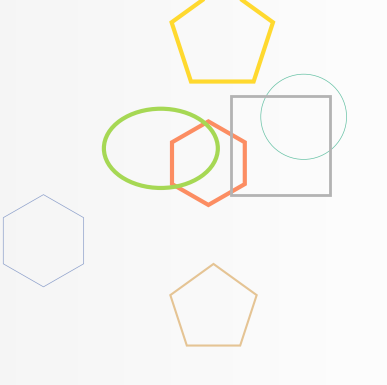[{"shape": "circle", "thickness": 0.5, "radius": 0.55, "center": [0.784, 0.697]}, {"shape": "hexagon", "thickness": 3, "radius": 0.54, "center": [0.538, 0.576]}, {"shape": "hexagon", "thickness": 0.5, "radius": 0.6, "center": [0.112, 0.375]}, {"shape": "oval", "thickness": 3, "radius": 0.74, "center": [0.415, 0.615]}, {"shape": "pentagon", "thickness": 3, "radius": 0.69, "center": [0.574, 0.899]}, {"shape": "pentagon", "thickness": 1.5, "radius": 0.59, "center": [0.551, 0.197]}, {"shape": "square", "thickness": 2, "radius": 0.64, "center": [0.724, 0.622]}]